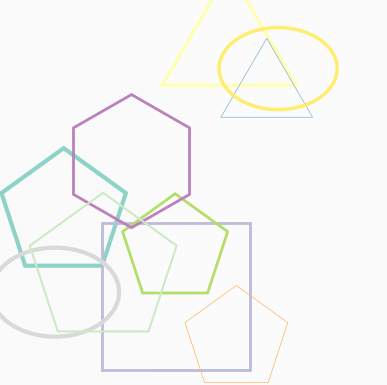[{"shape": "pentagon", "thickness": 3, "radius": 0.84, "center": [0.164, 0.446]}, {"shape": "triangle", "thickness": 2.5, "radius": 0.99, "center": [0.591, 0.878]}, {"shape": "square", "thickness": 2, "radius": 0.96, "center": [0.454, 0.229]}, {"shape": "triangle", "thickness": 0.5, "radius": 0.68, "center": [0.688, 0.764]}, {"shape": "pentagon", "thickness": 0.5, "radius": 0.7, "center": [0.61, 0.119]}, {"shape": "pentagon", "thickness": 2, "radius": 0.71, "center": [0.452, 0.354]}, {"shape": "oval", "thickness": 3, "radius": 0.83, "center": [0.142, 0.241]}, {"shape": "hexagon", "thickness": 2, "radius": 0.86, "center": [0.339, 0.581]}, {"shape": "pentagon", "thickness": 1.5, "radius": 1.0, "center": [0.266, 0.3]}, {"shape": "oval", "thickness": 2.5, "radius": 0.76, "center": [0.718, 0.822]}]